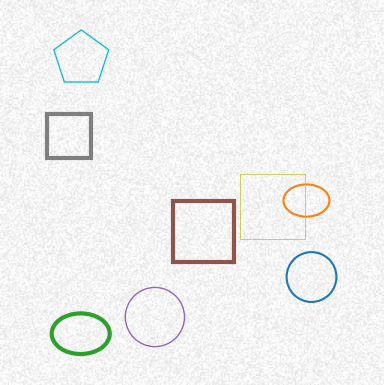[{"shape": "circle", "thickness": 1.5, "radius": 0.32, "center": [0.809, 0.28]}, {"shape": "oval", "thickness": 1.5, "radius": 0.3, "center": [0.796, 0.479]}, {"shape": "oval", "thickness": 3, "radius": 0.38, "center": [0.21, 0.133]}, {"shape": "circle", "thickness": 1, "radius": 0.38, "center": [0.402, 0.177]}, {"shape": "square", "thickness": 3, "radius": 0.4, "center": [0.528, 0.399]}, {"shape": "square", "thickness": 3, "radius": 0.29, "center": [0.178, 0.647]}, {"shape": "square", "thickness": 0.5, "radius": 0.42, "center": [0.708, 0.462]}, {"shape": "pentagon", "thickness": 1, "radius": 0.37, "center": [0.211, 0.848]}]